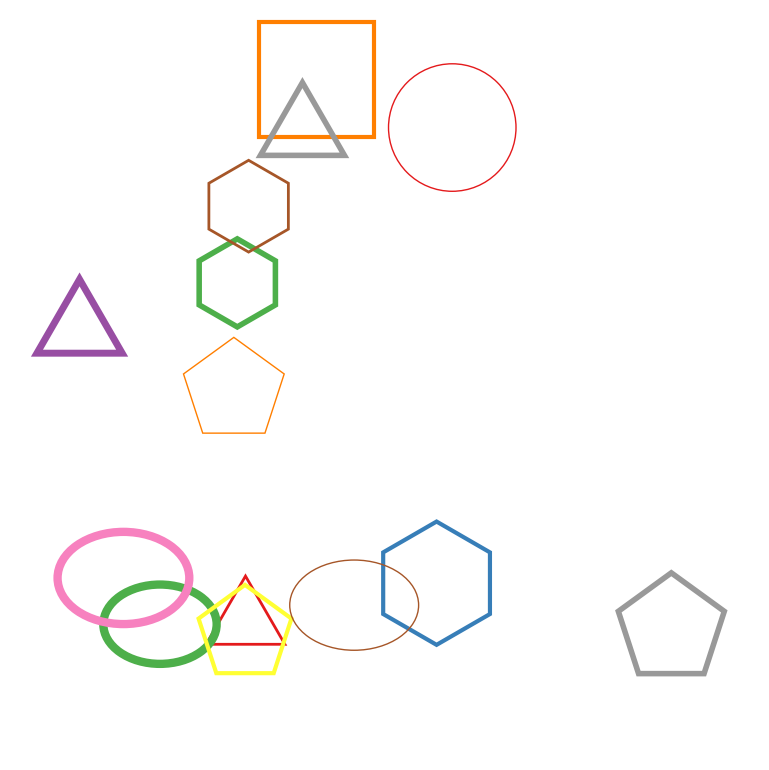[{"shape": "circle", "thickness": 0.5, "radius": 0.41, "center": [0.587, 0.834]}, {"shape": "triangle", "thickness": 1, "radius": 0.3, "center": [0.319, 0.193]}, {"shape": "hexagon", "thickness": 1.5, "radius": 0.4, "center": [0.567, 0.243]}, {"shape": "oval", "thickness": 3, "radius": 0.37, "center": [0.208, 0.189]}, {"shape": "hexagon", "thickness": 2, "radius": 0.29, "center": [0.308, 0.633]}, {"shape": "triangle", "thickness": 2.5, "radius": 0.32, "center": [0.103, 0.573]}, {"shape": "square", "thickness": 1.5, "radius": 0.37, "center": [0.411, 0.897]}, {"shape": "pentagon", "thickness": 0.5, "radius": 0.34, "center": [0.304, 0.493]}, {"shape": "pentagon", "thickness": 1.5, "radius": 0.32, "center": [0.318, 0.177]}, {"shape": "hexagon", "thickness": 1, "radius": 0.3, "center": [0.323, 0.732]}, {"shape": "oval", "thickness": 0.5, "radius": 0.42, "center": [0.46, 0.214]}, {"shape": "oval", "thickness": 3, "radius": 0.43, "center": [0.16, 0.249]}, {"shape": "triangle", "thickness": 2, "radius": 0.32, "center": [0.393, 0.83]}, {"shape": "pentagon", "thickness": 2, "radius": 0.36, "center": [0.872, 0.184]}]